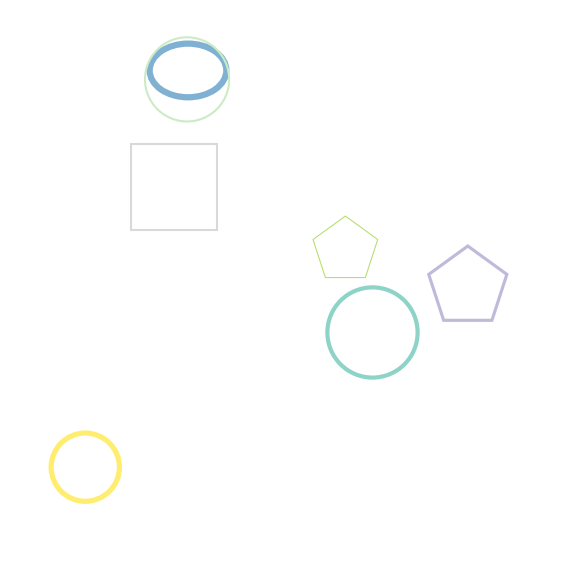[{"shape": "circle", "thickness": 2, "radius": 0.39, "center": [0.645, 0.423]}, {"shape": "pentagon", "thickness": 1.5, "radius": 0.36, "center": [0.81, 0.502]}, {"shape": "oval", "thickness": 3, "radius": 0.33, "center": [0.326, 0.877]}, {"shape": "pentagon", "thickness": 0.5, "radius": 0.29, "center": [0.598, 0.566]}, {"shape": "square", "thickness": 1, "radius": 0.37, "center": [0.301, 0.676]}, {"shape": "circle", "thickness": 1, "radius": 0.36, "center": [0.324, 0.862]}, {"shape": "circle", "thickness": 2.5, "radius": 0.3, "center": [0.148, 0.19]}]